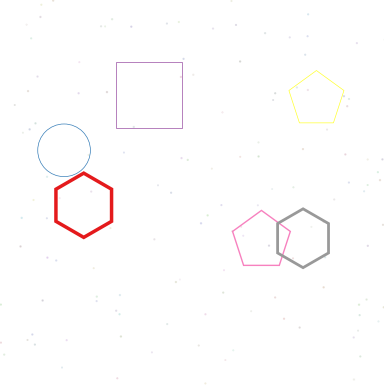[{"shape": "hexagon", "thickness": 2.5, "radius": 0.42, "center": [0.218, 0.467]}, {"shape": "circle", "thickness": 0.5, "radius": 0.34, "center": [0.166, 0.61]}, {"shape": "square", "thickness": 0.5, "radius": 0.43, "center": [0.387, 0.754]}, {"shape": "pentagon", "thickness": 0.5, "radius": 0.38, "center": [0.822, 0.742]}, {"shape": "pentagon", "thickness": 1, "radius": 0.39, "center": [0.679, 0.375]}, {"shape": "hexagon", "thickness": 2, "radius": 0.38, "center": [0.787, 0.381]}]